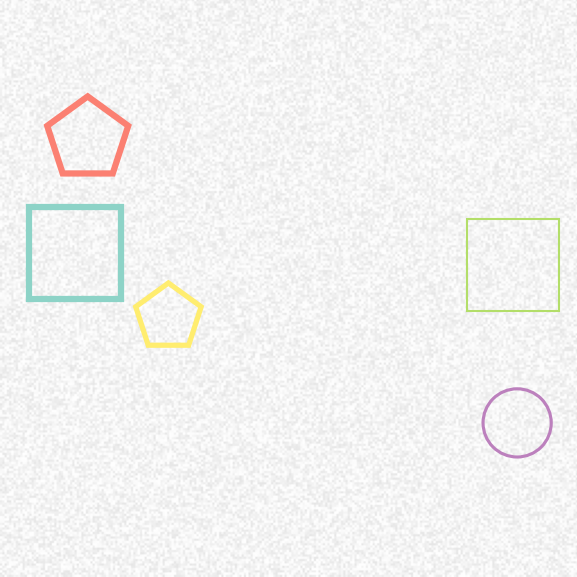[{"shape": "square", "thickness": 3, "radius": 0.4, "center": [0.13, 0.561]}, {"shape": "pentagon", "thickness": 3, "radius": 0.37, "center": [0.152, 0.758]}, {"shape": "square", "thickness": 1, "radius": 0.4, "center": [0.888, 0.54]}, {"shape": "circle", "thickness": 1.5, "radius": 0.3, "center": [0.895, 0.267]}, {"shape": "pentagon", "thickness": 2.5, "radius": 0.3, "center": [0.292, 0.45]}]